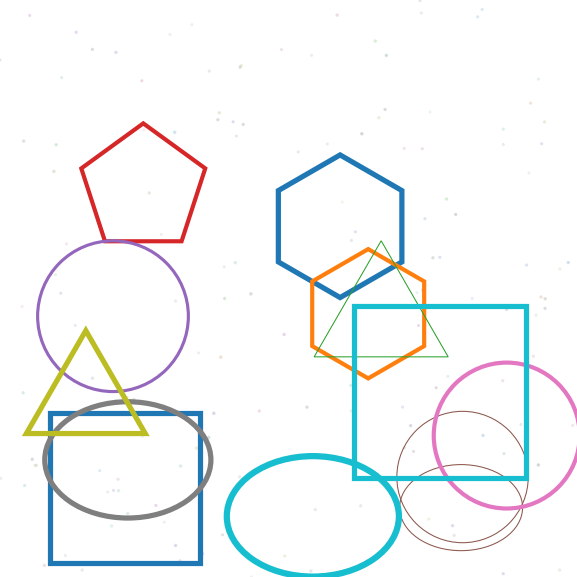[{"shape": "hexagon", "thickness": 2.5, "radius": 0.62, "center": [0.589, 0.607]}, {"shape": "square", "thickness": 2.5, "radius": 0.65, "center": [0.216, 0.154]}, {"shape": "hexagon", "thickness": 2, "radius": 0.56, "center": [0.638, 0.456]}, {"shape": "triangle", "thickness": 0.5, "radius": 0.67, "center": [0.66, 0.448]}, {"shape": "pentagon", "thickness": 2, "radius": 0.56, "center": [0.248, 0.673]}, {"shape": "circle", "thickness": 1.5, "radius": 0.65, "center": [0.196, 0.452]}, {"shape": "oval", "thickness": 0.5, "radius": 0.53, "center": [0.798, 0.12]}, {"shape": "circle", "thickness": 0.5, "radius": 0.57, "center": [0.801, 0.173]}, {"shape": "circle", "thickness": 2, "radius": 0.63, "center": [0.877, 0.245]}, {"shape": "oval", "thickness": 2.5, "radius": 0.72, "center": [0.221, 0.203]}, {"shape": "triangle", "thickness": 2.5, "radius": 0.59, "center": [0.149, 0.308]}, {"shape": "oval", "thickness": 3, "radius": 0.75, "center": [0.542, 0.105]}, {"shape": "square", "thickness": 2.5, "radius": 0.75, "center": [0.762, 0.321]}]